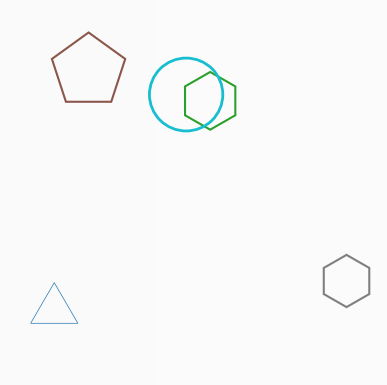[{"shape": "triangle", "thickness": 0.5, "radius": 0.35, "center": [0.14, 0.195]}, {"shape": "hexagon", "thickness": 1.5, "radius": 0.37, "center": [0.542, 0.738]}, {"shape": "pentagon", "thickness": 1.5, "radius": 0.5, "center": [0.229, 0.816]}, {"shape": "hexagon", "thickness": 1.5, "radius": 0.34, "center": [0.894, 0.27]}, {"shape": "circle", "thickness": 2, "radius": 0.47, "center": [0.48, 0.754]}]